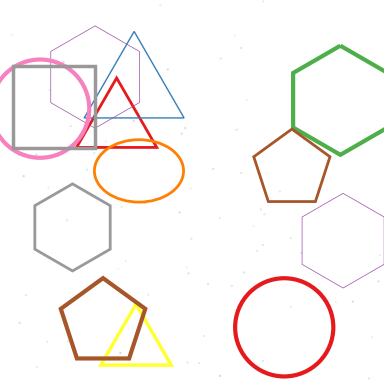[{"shape": "circle", "thickness": 3, "radius": 0.64, "center": [0.738, 0.15]}, {"shape": "triangle", "thickness": 2, "radius": 0.6, "center": [0.303, 0.677]}, {"shape": "triangle", "thickness": 1, "radius": 0.75, "center": [0.348, 0.769]}, {"shape": "hexagon", "thickness": 3, "radius": 0.71, "center": [0.884, 0.74]}, {"shape": "hexagon", "thickness": 0.5, "radius": 0.66, "center": [0.247, 0.8]}, {"shape": "hexagon", "thickness": 0.5, "radius": 0.61, "center": [0.891, 0.375]}, {"shape": "oval", "thickness": 2, "radius": 0.58, "center": [0.361, 0.556]}, {"shape": "triangle", "thickness": 2.5, "radius": 0.53, "center": [0.353, 0.105]}, {"shape": "pentagon", "thickness": 3, "radius": 0.58, "center": [0.268, 0.162]}, {"shape": "pentagon", "thickness": 2, "radius": 0.52, "center": [0.758, 0.561]}, {"shape": "circle", "thickness": 3, "radius": 0.64, "center": [0.104, 0.718]}, {"shape": "hexagon", "thickness": 2, "radius": 0.57, "center": [0.188, 0.409]}, {"shape": "square", "thickness": 2.5, "radius": 0.53, "center": [0.141, 0.723]}]